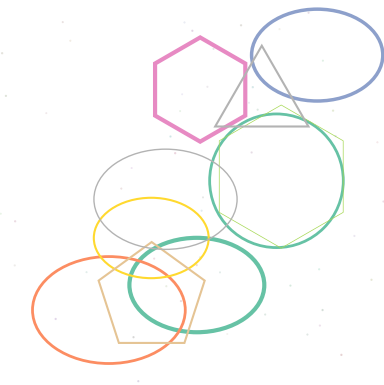[{"shape": "circle", "thickness": 2, "radius": 0.87, "center": [0.718, 0.53]}, {"shape": "oval", "thickness": 3, "radius": 0.88, "center": [0.511, 0.26]}, {"shape": "oval", "thickness": 2, "radius": 0.99, "center": [0.283, 0.195]}, {"shape": "oval", "thickness": 2.5, "radius": 0.85, "center": [0.824, 0.857]}, {"shape": "hexagon", "thickness": 3, "radius": 0.68, "center": [0.52, 0.767]}, {"shape": "hexagon", "thickness": 0.5, "radius": 0.93, "center": [0.73, 0.541]}, {"shape": "oval", "thickness": 1.5, "radius": 0.75, "center": [0.393, 0.382]}, {"shape": "pentagon", "thickness": 1.5, "radius": 0.72, "center": [0.394, 0.226]}, {"shape": "triangle", "thickness": 1.5, "radius": 0.7, "center": [0.68, 0.741]}, {"shape": "oval", "thickness": 1, "radius": 0.93, "center": [0.43, 0.482]}]